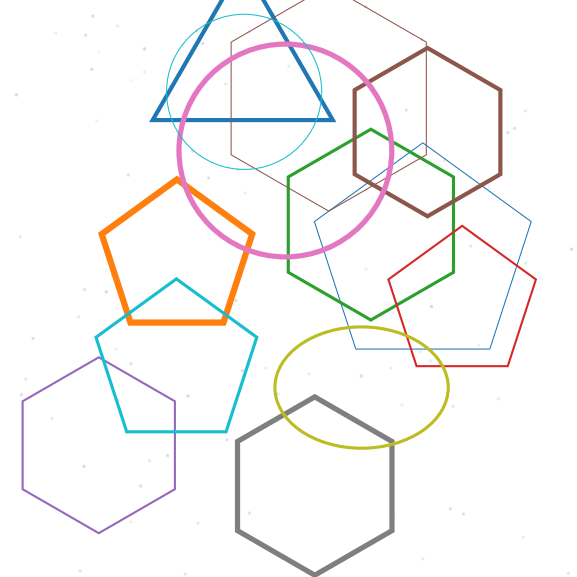[{"shape": "pentagon", "thickness": 0.5, "radius": 0.99, "center": [0.732, 0.554]}, {"shape": "triangle", "thickness": 2, "radius": 0.9, "center": [0.42, 0.881]}, {"shape": "pentagon", "thickness": 3, "radius": 0.69, "center": [0.306, 0.551]}, {"shape": "hexagon", "thickness": 1.5, "radius": 0.83, "center": [0.642, 0.61]}, {"shape": "pentagon", "thickness": 1, "radius": 0.67, "center": [0.8, 0.474]}, {"shape": "hexagon", "thickness": 1, "radius": 0.76, "center": [0.171, 0.228]}, {"shape": "hexagon", "thickness": 2, "radius": 0.73, "center": [0.74, 0.77]}, {"shape": "hexagon", "thickness": 0.5, "radius": 0.98, "center": [0.569, 0.829]}, {"shape": "circle", "thickness": 2.5, "radius": 0.92, "center": [0.494, 0.739]}, {"shape": "hexagon", "thickness": 2.5, "radius": 0.77, "center": [0.545, 0.157]}, {"shape": "oval", "thickness": 1.5, "radius": 0.75, "center": [0.626, 0.328]}, {"shape": "pentagon", "thickness": 1.5, "radius": 0.73, "center": [0.305, 0.37]}, {"shape": "circle", "thickness": 0.5, "radius": 0.67, "center": [0.423, 0.84]}]